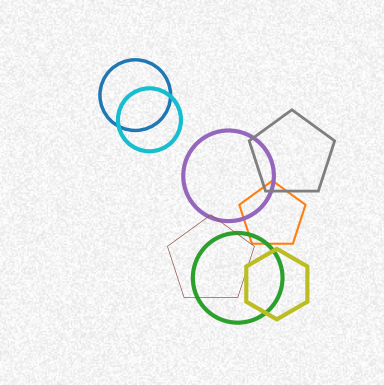[{"shape": "circle", "thickness": 2.5, "radius": 0.46, "center": [0.351, 0.753]}, {"shape": "pentagon", "thickness": 1.5, "radius": 0.45, "center": [0.708, 0.44]}, {"shape": "circle", "thickness": 3, "radius": 0.58, "center": [0.617, 0.278]}, {"shape": "circle", "thickness": 3, "radius": 0.59, "center": [0.594, 0.543]}, {"shape": "pentagon", "thickness": 0.5, "radius": 0.59, "center": [0.548, 0.323]}, {"shape": "pentagon", "thickness": 2, "radius": 0.58, "center": [0.758, 0.598]}, {"shape": "hexagon", "thickness": 3, "radius": 0.46, "center": [0.719, 0.262]}, {"shape": "circle", "thickness": 3, "radius": 0.41, "center": [0.388, 0.689]}]